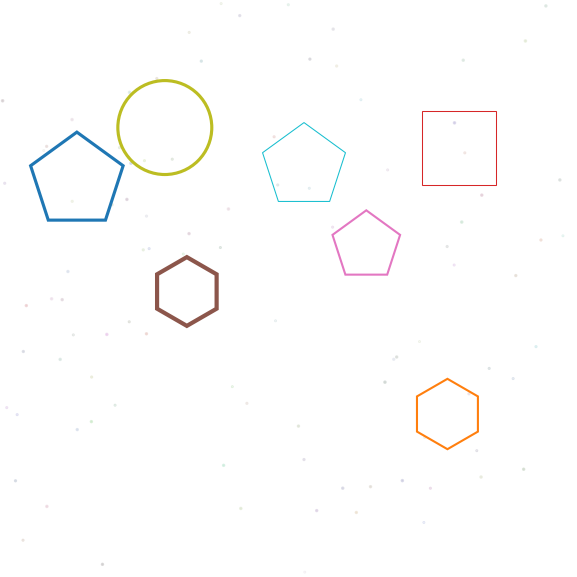[{"shape": "pentagon", "thickness": 1.5, "radius": 0.42, "center": [0.133, 0.686]}, {"shape": "hexagon", "thickness": 1, "radius": 0.3, "center": [0.775, 0.282]}, {"shape": "square", "thickness": 0.5, "radius": 0.32, "center": [0.795, 0.743]}, {"shape": "hexagon", "thickness": 2, "radius": 0.3, "center": [0.324, 0.494]}, {"shape": "pentagon", "thickness": 1, "radius": 0.31, "center": [0.634, 0.573]}, {"shape": "circle", "thickness": 1.5, "radius": 0.41, "center": [0.285, 0.778]}, {"shape": "pentagon", "thickness": 0.5, "radius": 0.38, "center": [0.526, 0.711]}]